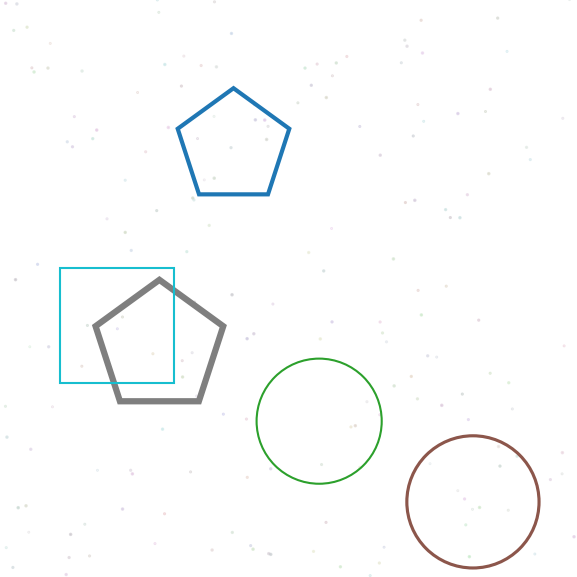[{"shape": "pentagon", "thickness": 2, "radius": 0.51, "center": [0.404, 0.745]}, {"shape": "circle", "thickness": 1, "radius": 0.54, "center": [0.553, 0.27]}, {"shape": "circle", "thickness": 1.5, "radius": 0.57, "center": [0.819, 0.13]}, {"shape": "pentagon", "thickness": 3, "radius": 0.58, "center": [0.276, 0.398]}, {"shape": "square", "thickness": 1, "radius": 0.49, "center": [0.202, 0.436]}]